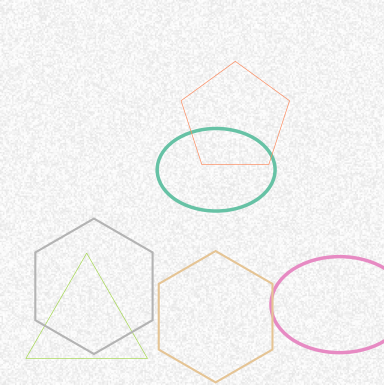[{"shape": "oval", "thickness": 2.5, "radius": 0.77, "center": [0.561, 0.559]}, {"shape": "pentagon", "thickness": 0.5, "radius": 0.74, "center": [0.611, 0.693]}, {"shape": "oval", "thickness": 2.5, "radius": 0.89, "center": [0.882, 0.209]}, {"shape": "triangle", "thickness": 0.5, "radius": 0.91, "center": [0.225, 0.16]}, {"shape": "hexagon", "thickness": 1.5, "radius": 0.85, "center": [0.56, 0.177]}, {"shape": "hexagon", "thickness": 1.5, "radius": 0.88, "center": [0.244, 0.256]}]